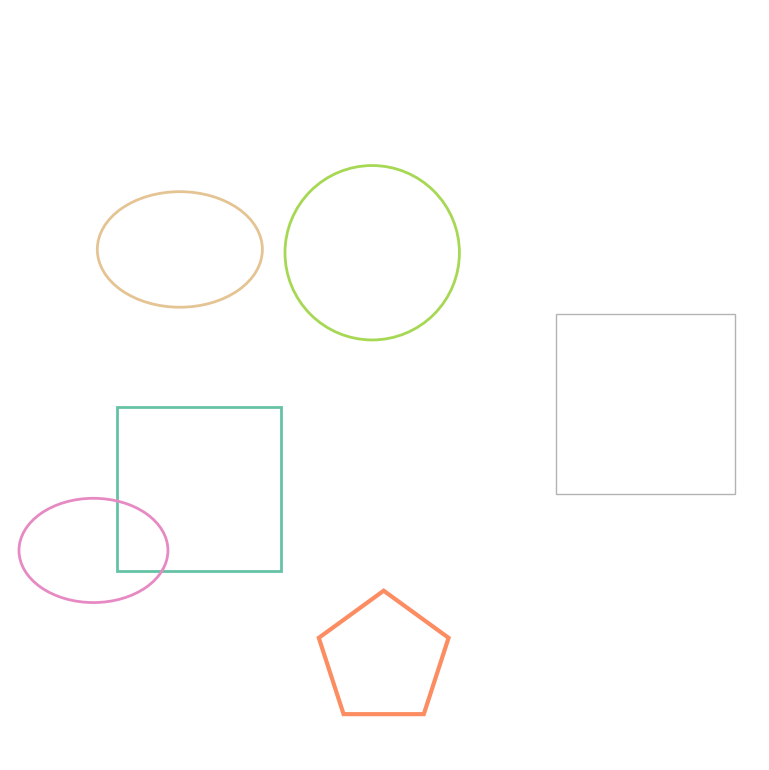[{"shape": "square", "thickness": 1, "radius": 0.53, "center": [0.258, 0.365]}, {"shape": "pentagon", "thickness": 1.5, "radius": 0.44, "center": [0.498, 0.144]}, {"shape": "oval", "thickness": 1, "radius": 0.48, "center": [0.121, 0.285]}, {"shape": "circle", "thickness": 1, "radius": 0.57, "center": [0.483, 0.672]}, {"shape": "oval", "thickness": 1, "radius": 0.54, "center": [0.234, 0.676]}, {"shape": "square", "thickness": 0.5, "radius": 0.58, "center": [0.838, 0.475]}]